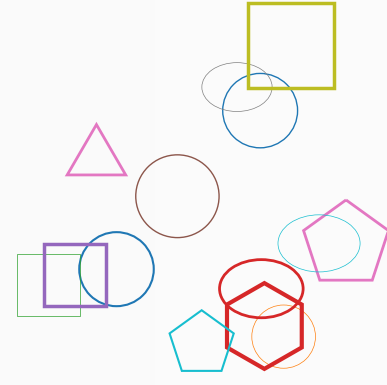[{"shape": "circle", "thickness": 1, "radius": 0.48, "center": [0.671, 0.713]}, {"shape": "circle", "thickness": 1.5, "radius": 0.48, "center": [0.301, 0.301]}, {"shape": "circle", "thickness": 0.5, "radius": 0.41, "center": [0.732, 0.126]}, {"shape": "square", "thickness": 0.5, "radius": 0.4, "center": [0.125, 0.259]}, {"shape": "oval", "thickness": 2, "radius": 0.54, "center": [0.674, 0.25]}, {"shape": "hexagon", "thickness": 3, "radius": 0.56, "center": [0.682, 0.153]}, {"shape": "square", "thickness": 2.5, "radius": 0.4, "center": [0.194, 0.287]}, {"shape": "circle", "thickness": 1, "radius": 0.54, "center": [0.458, 0.49]}, {"shape": "triangle", "thickness": 2, "radius": 0.44, "center": [0.249, 0.589]}, {"shape": "pentagon", "thickness": 2, "radius": 0.58, "center": [0.893, 0.365]}, {"shape": "oval", "thickness": 0.5, "radius": 0.45, "center": [0.612, 0.774]}, {"shape": "square", "thickness": 2.5, "radius": 0.55, "center": [0.75, 0.882]}, {"shape": "oval", "thickness": 0.5, "radius": 0.53, "center": [0.823, 0.368]}, {"shape": "pentagon", "thickness": 1.5, "radius": 0.44, "center": [0.52, 0.107]}]